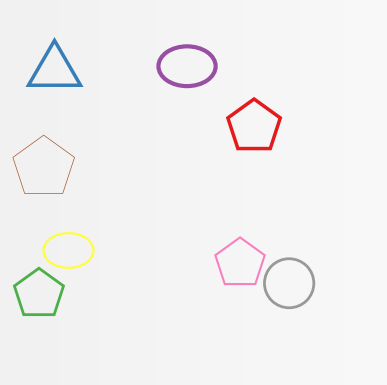[{"shape": "pentagon", "thickness": 2.5, "radius": 0.36, "center": [0.656, 0.672]}, {"shape": "triangle", "thickness": 2.5, "radius": 0.39, "center": [0.141, 0.817]}, {"shape": "pentagon", "thickness": 2, "radius": 0.33, "center": [0.101, 0.237]}, {"shape": "oval", "thickness": 3, "radius": 0.37, "center": [0.483, 0.828]}, {"shape": "oval", "thickness": 1.5, "radius": 0.32, "center": [0.177, 0.349]}, {"shape": "pentagon", "thickness": 0.5, "radius": 0.42, "center": [0.113, 0.565]}, {"shape": "pentagon", "thickness": 1.5, "radius": 0.34, "center": [0.619, 0.316]}, {"shape": "circle", "thickness": 2, "radius": 0.32, "center": [0.746, 0.264]}]